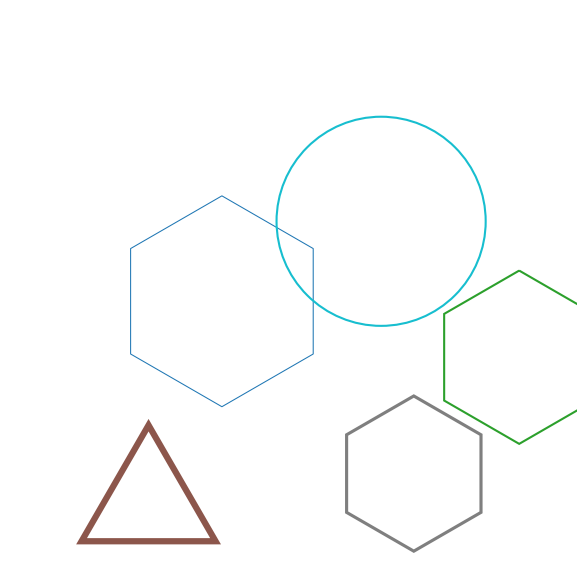[{"shape": "hexagon", "thickness": 0.5, "radius": 0.91, "center": [0.384, 0.477]}, {"shape": "hexagon", "thickness": 1, "radius": 0.75, "center": [0.899, 0.381]}, {"shape": "triangle", "thickness": 3, "radius": 0.67, "center": [0.257, 0.129]}, {"shape": "hexagon", "thickness": 1.5, "radius": 0.67, "center": [0.717, 0.179]}, {"shape": "circle", "thickness": 1, "radius": 0.91, "center": [0.66, 0.616]}]